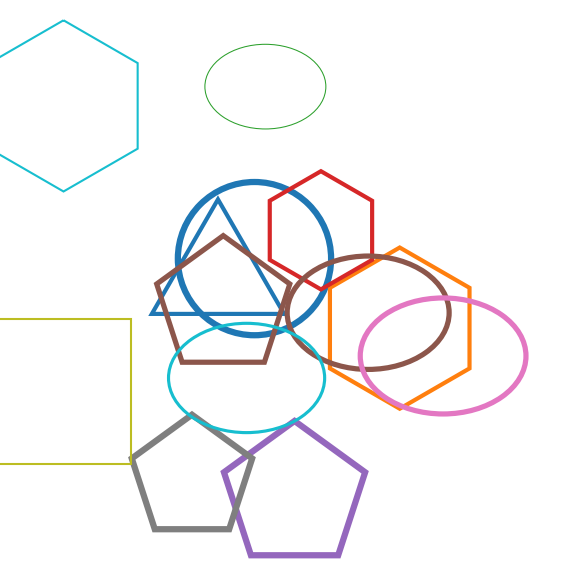[{"shape": "triangle", "thickness": 2, "radius": 0.66, "center": [0.377, 0.522]}, {"shape": "circle", "thickness": 3, "radius": 0.66, "center": [0.441, 0.551]}, {"shape": "hexagon", "thickness": 2, "radius": 0.7, "center": [0.692, 0.431]}, {"shape": "oval", "thickness": 0.5, "radius": 0.52, "center": [0.46, 0.849]}, {"shape": "hexagon", "thickness": 2, "radius": 0.51, "center": [0.556, 0.6]}, {"shape": "pentagon", "thickness": 3, "radius": 0.64, "center": [0.51, 0.142]}, {"shape": "pentagon", "thickness": 2.5, "radius": 0.61, "center": [0.387, 0.47]}, {"shape": "oval", "thickness": 2.5, "radius": 0.7, "center": [0.637, 0.458]}, {"shape": "oval", "thickness": 2.5, "radius": 0.72, "center": [0.767, 0.383]}, {"shape": "pentagon", "thickness": 3, "radius": 0.55, "center": [0.332, 0.171]}, {"shape": "square", "thickness": 1, "radius": 0.63, "center": [0.101, 0.32]}, {"shape": "hexagon", "thickness": 1, "radius": 0.74, "center": [0.11, 0.816]}, {"shape": "oval", "thickness": 1.5, "radius": 0.68, "center": [0.427, 0.345]}]